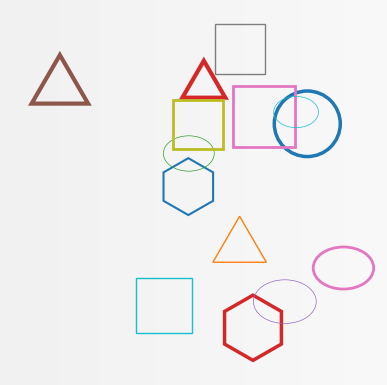[{"shape": "circle", "thickness": 2.5, "radius": 0.43, "center": [0.793, 0.678]}, {"shape": "hexagon", "thickness": 1.5, "radius": 0.37, "center": [0.486, 0.515]}, {"shape": "triangle", "thickness": 1, "radius": 0.4, "center": [0.618, 0.359]}, {"shape": "oval", "thickness": 0.5, "radius": 0.33, "center": [0.487, 0.601]}, {"shape": "hexagon", "thickness": 2.5, "radius": 0.42, "center": [0.653, 0.149]}, {"shape": "triangle", "thickness": 3, "radius": 0.32, "center": [0.526, 0.778]}, {"shape": "oval", "thickness": 0.5, "radius": 0.41, "center": [0.735, 0.216]}, {"shape": "triangle", "thickness": 3, "radius": 0.42, "center": [0.155, 0.773]}, {"shape": "oval", "thickness": 2, "radius": 0.39, "center": [0.886, 0.304]}, {"shape": "square", "thickness": 2, "radius": 0.4, "center": [0.681, 0.697]}, {"shape": "square", "thickness": 1, "radius": 0.32, "center": [0.619, 0.873]}, {"shape": "square", "thickness": 2, "radius": 0.32, "center": [0.511, 0.676]}, {"shape": "oval", "thickness": 0.5, "radius": 0.29, "center": [0.764, 0.709]}, {"shape": "square", "thickness": 1, "radius": 0.36, "center": [0.423, 0.206]}]